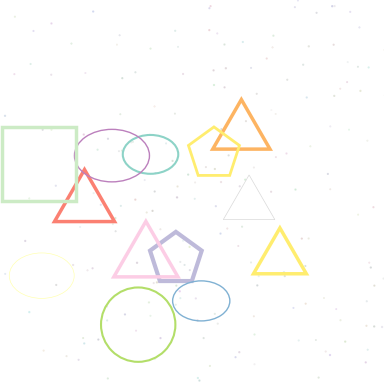[{"shape": "oval", "thickness": 1.5, "radius": 0.36, "center": [0.391, 0.599]}, {"shape": "oval", "thickness": 0.5, "radius": 0.42, "center": [0.108, 0.284]}, {"shape": "pentagon", "thickness": 3, "radius": 0.35, "center": [0.457, 0.327]}, {"shape": "triangle", "thickness": 2.5, "radius": 0.45, "center": [0.22, 0.47]}, {"shape": "oval", "thickness": 1, "radius": 0.37, "center": [0.523, 0.218]}, {"shape": "triangle", "thickness": 2.5, "radius": 0.43, "center": [0.627, 0.656]}, {"shape": "circle", "thickness": 1.5, "radius": 0.48, "center": [0.359, 0.157]}, {"shape": "triangle", "thickness": 2.5, "radius": 0.48, "center": [0.379, 0.329]}, {"shape": "triangle", "thickness": 0.5, "radius": 0.39, "center": [0.647, 0.468]}, {"shape": "oval", "thickness": 1, "radius": 0.49, "center": [0.291, 0.596]}, {"shape": "square", "thickness": 2.5, "radius": 0.48, "center": [0.101, 0.573]}, {"shape": "triangle", "thickness": 2.5, "radius": 0.4, "center": [0.727, 0.329]}, {"shape": "pentagon", "thickness": 2, "radius": 0.35, "center": [0.556, 0.601]}]